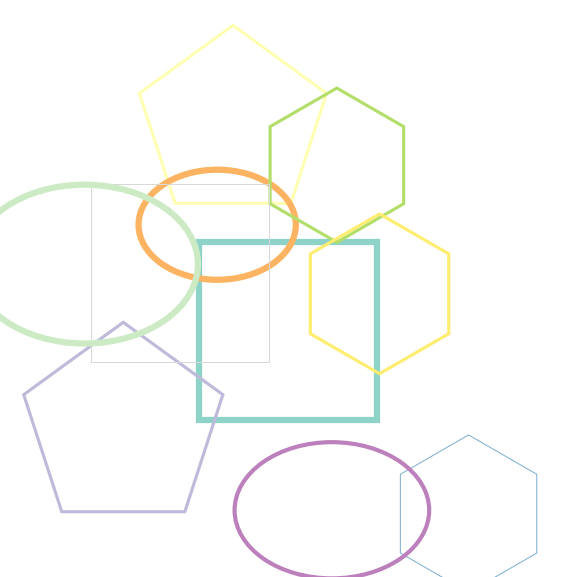[{"shape": "square", "thickness": 3, "radius": 0.77, "center": [0.498, 0.426]}, {"shape": "pentagon", "thickness": 1.5, "radius": 0.85, "center": [0.403, 0.785]}, {"shape": "pentagon", "thickness": 1.5, "radius": 0.91, "center": [0.213, 0.26]}, {"shape": "hexagon", "thickness": 0.5, "radius": 0.68, "center": [0.811, 0.11]}, {"shape": "oval", "thickness": 3, "radius": 0.68, "center": [0.376, 0.61]}, {"shape": "hexagon", "thickness": 1.5, "radius": 0.67, "center": [0.583, 0.713]}, {"shape": "square", "thickness": 0.5, "radius": 0.77, "center": [0.312, 0.527]}, {"shape": "oval", "thickness": 2, "radius": 0.84, "center": [0.575, 0.116]}, {"shape": "oval", "thickness": 3, "radius": 0.98, "center": [0.146, 0.542]}, {"shape": "hexagon", "thickness": 1.5, "radius": 0.69, "center": [0.657, 0.49]}]